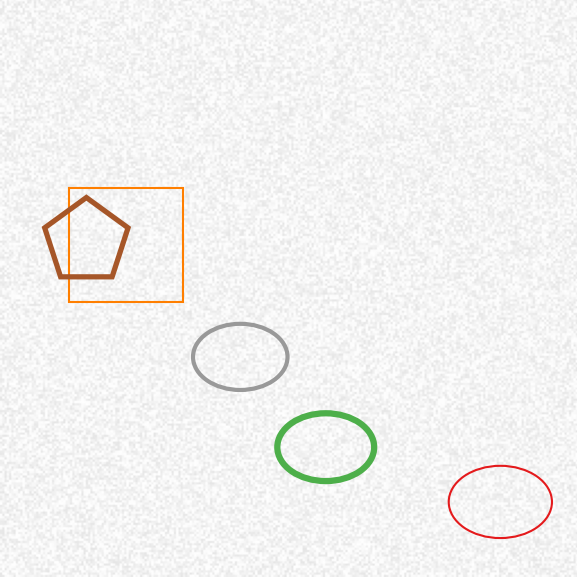[{"shape": "oval", "thickness": 1, "radius": 0.45, "center": [0.866, 0.13]}, {"shape": "oval", "thickness": 3, "radius": 0.42, "center": [0.564, 0.225]}, {"shape": "square", "thickness": 1, "radius": 0.49, "center": [0.218, 0.575]}, {"shape": "pentagon", "thickness": 2.5, "radius": 0.38, "center": [0.15, 0.581]}, {"shape": "oval", "thickness": 2, "radius": 0.41, "center": [0.416, 0.381]}]